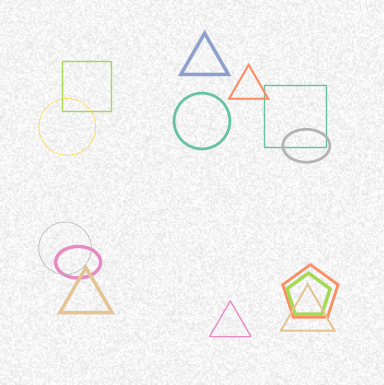[{"shape": "square", "thickness": 1, "radius": 0.4, "center": [0.766, 0.699]}, {"shape": "circle", "thickness": 2, "radius": 0.36, "center": [0.525, 0.686]}, {"shape": "triangle", "thickness": 1.5, "radius": 0.29, "center": [0.646, 0.773]}, {"shape": "pentagon", "thickness": 2, "radius": 0.38, "center": [0.806, 0.237]}, {"shape": "triangle", "thickness": 2.5, "radius": 0.36, "center": [0.531, 0.842]}, {"shape": "oval", "thickness": 2.5, "radius": 0.29, "center": [0.203, 0.319]}, {"shape": "triangle", "thickness": 1, "radius": 0.31, "center": [0.598, 0.157]}, {"shape": "square", "thickness": 1, "radius": 0.32, "center": [0.225, 0.777]}, {"shape": "pentagon", "thickness": 2.5, "radius": 0.29, "center": [0.801, 0.232]}, {"shape": "circle", "thickness": 0.5, "radius": 0.37, "center": [0.175, 0.67]}, {"shape": "triangle", "thickness": 1.5, "radius": 0.4, "center": [0.799, 0.181]}, {"shape": "triangle", "thickness": 2.5, "radius": 0.39, "center": [0.223, 0.227]}, {"shape": "circle", "thickness": 0.5, "radius": 0.34, "center": [0.169, 0.355]}, {"shape": "oval", "thickness": 2, "radius": 0.31, "center": [0.796, 0.621]}]